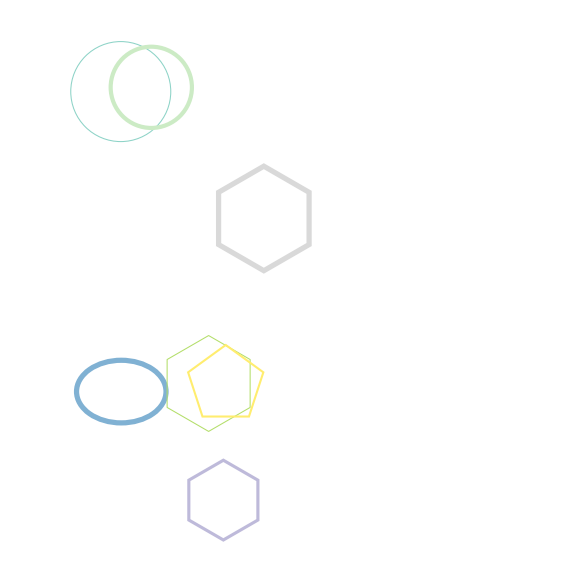[{"shape": "circle", "thickness": 0.5, "radius": 0.43, "center": [0.209, 0.841]}, {"shape": "hexagon", "thickness": 1.5, "radius": 0.35, "center": [0.387, 0.133]}, {"shape": "oval", "thickness": 2.5, "radius": 0.39, "center": [0.21, 0.321]}, {"shape": "hexagon", "thickness": 0.5, "radius": 0.41, "center": [0.361, 0.335]}, {"shape": "hexagon", "thickness": 2.5, "radius": 0.45, "center": [0.457, 0.621]}, {"shape": "circle", "thickness": 2, "radius": 0.35, "center": [0.262, 0.848]}, {"shape": "pentagon", "thickness": 1, "radius": 0.34, "center": [0.391, 0.333]}]